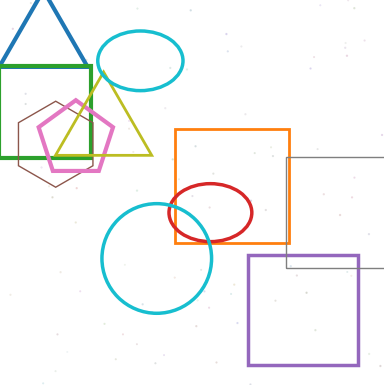[{"shape": "triangle", "thickness": 3, "radius": 0.66, "center": [0.113, 0.892]}, {"shape": "square", "thickness": 2, "radius": 0.74, "center": [0.603, 0.517]}, {"shape": "square", "thickness": 3, "radius": 0.6, "center": [0.118, 0.709]}, {"shape": "oval", "thickness": 2.5, "radius": 0.54, "center": [0.547, 0.448]}, {"shape": "square", "thickness": 2.5, "radius": 0.72, "center": [0.788, 0.194]}, {"shape": "hexagon", "thickness": 1, "radius": 0.56, "center": [0.145, 0.625]}, {"shape": "pentagon", "thickness": 3, "radius": 0.51, "center": [0.197, 0.638]}, {"shape": "square", "thickness": 1, "radius": 0.72, "center": [0.887, 0.449]}, {"shape": "triangle", "thickness": 2, "radius": 0.72, "center": [0.269, 0.669]}, {"shape": "circle", "thickness": 2.5, "radius": 0.71, "center": [0.407, 0.329]}, {"shape": "oval", "thickness": 2.5, "radius": 0.55, "center": [0.365, 0.842]}]